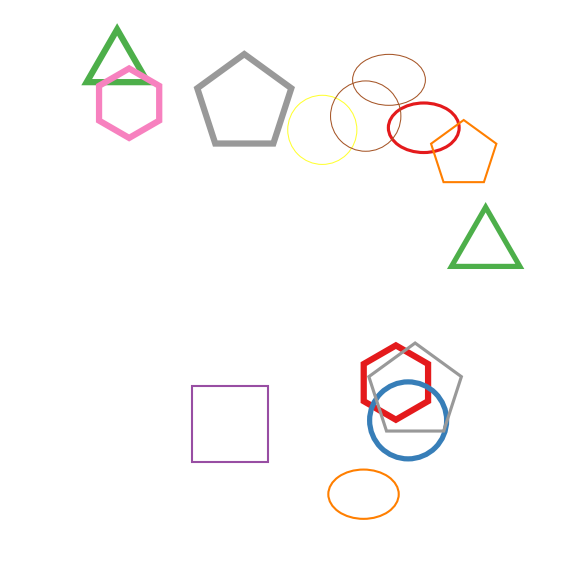[{"shape": "hexagon", "thickness": 3, "radius": 0.32, "center": [0.686, 0.337]}, {"shape": "oval", "thickness": 1.5, "radius": 0.31, "center": [0.734, 0.778]}, {"shape": "circle", "thickness": 2.5, "radius": 0.33, "center": [0.707, 0.271]}, {"shape": "triangle", "thickness": 2.5, "radius": 0.34, "center": [0.841, 0.572]}, {"shape": "triangle", "thickness": 3, "radius": 0.3, "center": [0.203, 0.887]}, {"shape": "square", "thickness": 1, "radius": 0.33, "center": [0.398, 0.265]}, {"shape": "pentagon", "thickness": 1, "radius": 0.3, "center": [0.803, 0.732]}, {"shape": "oval", "thickness": 1, "radius": 0.3, "center": [0.629, 0.143]}, {"shape": "circle", "thickness": 0.5, "radius": 0.3, "center": [0.558, 0.774]}, {"shape": "circle", "thickness": 0.5, "radius": 0.3, "center": [0.633, 0.798]}, {"shape": "oval", "thickness": 0.5, "radius": 0.32, "center": [0.674, 0.861]}, {"shape": "hexagon", "thickness": 3, "radius": 0.3, "center": [0.224, 0.82]}, {"shape": "pentagon", "thickness": 3, "radius": 0.43, "center": [0.423, 0.82]}, {"shape": "pentagon", "thickness": 1.5, "radius": 0.42, "center": [0.719, 0.321]}]